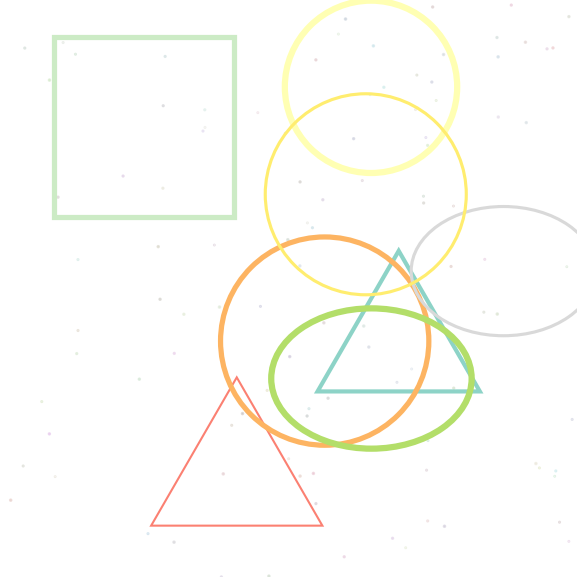[{"shape": "triangle", "thickness": 2, "radius": 0.81, "center": [0.69, 0.402]}, {"shape": "circle", "thickness": 3, "radius": 0.75, "center": [0.642, 0.849]}, {"shape": "triangle", "thickness": 1, "radius": 0.86, "center": [0.41, 0.175]}, {"shape": "circle", "thickness": 2.5, "radius": 0.9, "center": [0.562, 0.408]}, {"shape": "oval", "thickness": 3, "radius": 0.87, "center": [0.643, 0.344]}, {"shape": "oval", "thickness": 1.5, "radius": 0.8, "center": [0.872, 0.53]}, {"shape": "square", "thickness": 2.5, "radius": 0.78, "center": [0.249, 0.779]}, {"shape": "circle", "thickness": 1.5, "radius": 0.87, "center": [0.633, 0.663]}]